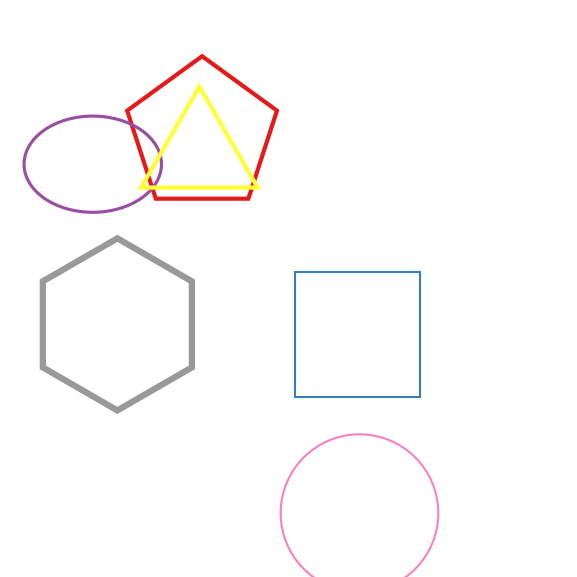[{"shape": "pentagon", "thickness": 2, "radius": 0.68, "center": [0.35, 0.765]}, {"shape": "square", "thickness": 1, "radius": 0.54, "center": [0.619, 0.42]}, {"shape": "oval", "thickness": 1.5, "radius": 0.6, "center": [0.161, 0.715]}, {"shape": "triangle", "thickness": 2, "radius": 0.58, "center": [0.345, 0.733]}, {"shape": "circle", "thickness": 1, "radius": 0.68, "center": [0.622, 0.111]}, {"shape": "hexagon", "thickness": 3, "radius": 0.75, "center": [0.203, 0.437]}]